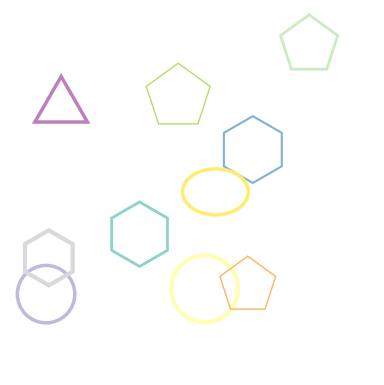[{"shape": "hexagon", "thickness": 2, "radius": 0.42, "center": [0.362, 0.392]}, {"shape": "circle", "thickness": 3, "radius": 0.43, "center": [0.532, 0.25]}, {"shape": "circle", "thickness": 2.5, "radius": 0.37, "center": [0.12, 0.236]}, {"shape": "hexagon", "thickness": 1.5, "radius": 0.43, "center": [0.657, 0.612]}, {"shape": "pentagon", "thickness": 1, "radius": 0.38, "center": [0.644, 0.259]}, {"shape": "pentagon", "thickness": 1, "radius": 0.44, "center": [0.463, 0.749]}, {"shape": "hexagon", "thickness": 3, "radius": 0.36, "center": [0.127, 0.33]}, {"shape": "triangle", "thickness": 2.5, "radius": 0.39, "center": [0.159, 0.722]}, {"shape": "pentagon", "thickness": 2, "radius": 0.39, "center": [0.803, 0.883]}, {"shape": "oval", "thickness": 2.5, "radius": 0.43, "center": [0.56, 0.502]}]